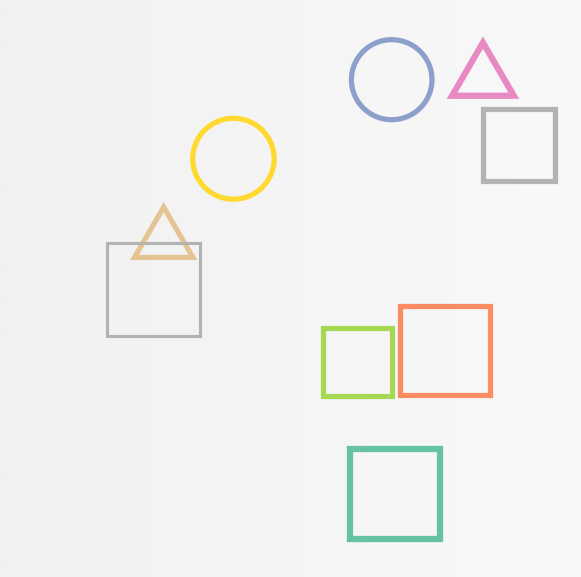[{"shape": "square", "thickness": 3, "radius": 0.39, "center": [0.679, 0.144]}, {"shape": "square", "thickness": 2.5, "radius": 0.39, "center": [0.766, 0.393]}, {"shape": "circle", "thickness": 2.5, "radius": 0.35, "center": [0.674, 0.861]}, {"shape": "triangle", "thickness": 3, "radius": 0.31, "center": [0.831, 0.864]}, {"shape": "square", "thickness": 2.5, "radius": 0.29, "center": [0.615, 0.373]}, {"shape": "circle", "thickness": 2.5, "radius": 0.35, "center": [0.402, 0.724]}, {"shape": "triangle", "thickness": 2.5, "radius": 0.29, "center": [0.282, 0.582]}, {"shape": "square", "thickness": 2.5, "radius": 0.31, "center": [0.893, 0.748]}, {"shape": "square", "thickness": 1.5, "radius": 0.4, "center": [0.263, 0.498]}]